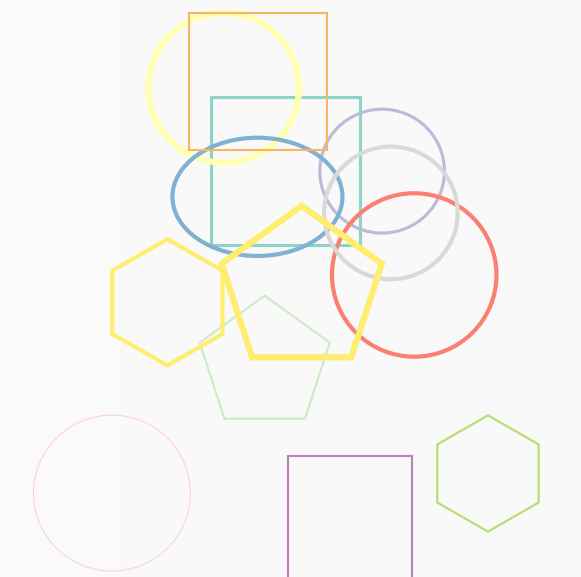[{"shape": "square", "thickness": 1.5, "radius": 0.64, "center": [0.491, 0.703]}, {"shape": "circle", "thickness": 3, "radius": 0.65, "center": [0.385, 0.847]}, {"shape": "circle", "thickness": 1.5, "radius": 0.54, "center": [0.657, 0.703]}, {"shape": "circle", "thickness": 2, "radius": 0.71, "center": [0.713, 0.523]}, {"shape": "oval", "thickness": 2, "radius": 0.73, "center": [0.443, 0.658]}, {"shape": "square", "thickness": 1, "radius": 0.59, "center": [0.444, 0.858]}, {"shape": "hexagon", "thickness": 1, "radius": 0.5, "center": [0.84, 0.179]}, {"shape": "circle", "thickness": 0.5, "radius": 0.67, "center": [0.193, 0.145]}, {"shape": "circle", "thickness": 2, "radius": 0.57, "center": [0.672, 0.63]}, {"shape": "square", "thickness": 1, "radius": 0.53, "center": [0.602, 0.104]}, {"shape": "pentagon", "thickness": 1, "radius": 0.59, "center": [0.455, 0.369]}, {"shape": "hexagon", "thickness": 2, "radius": 0.55, "center": [0.288, 0.476]}, {"shape": "pentagon", "thickness": 3, "radius": 0.72, "center": [0.519, 0.498]}]